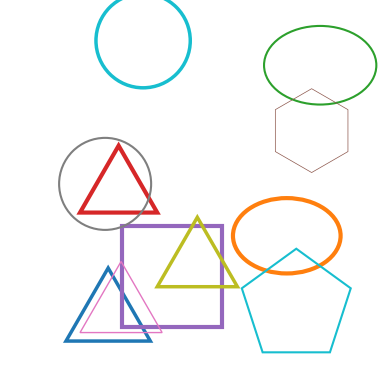[{"shape": "triangle", "thickness": 2.5, "radius": 0.63, "center": [0.281, 0.177]}, {"shape": "oval", "thickness": 3, "radius": 0.7, "center": [0.745, 0.388]}, {"shape": "oval", "thickness": 1.5, "radius": 0.73, "center": [0.832, 0.831]}, {"shape": "triangle", "thickness": 3, "radius": 0.58, "center": [0.308, 0.506]}, {"shape": "square", "thickness": 3, "radius": 0.65, "center": [0.446, 0.281]}, {"shape": "hexagon", "thickness": 0.5, "radius": 0.54, "center": [0.809, 0.661]}, {"shape": "triangle", "thickness": 1, "radius": 0.62, "center": [0.315, 0.198]}, {"shape": "circle", "thickness": 1.5, "radius": 0.6, "center": [0.273, 0.522]}, {"shape": "triangle", "thickness": 2.5, "radius": 0.6, "center": [0.513, 0.315]}, {"shape": "pentagon", "thickness": 1.5, "radius": 0.74, "center": [0.77, 0.205]}, {"shape": "circle", "thickness": 2.5, "radius": 0.61, "center": [0.372, 0.894]}]